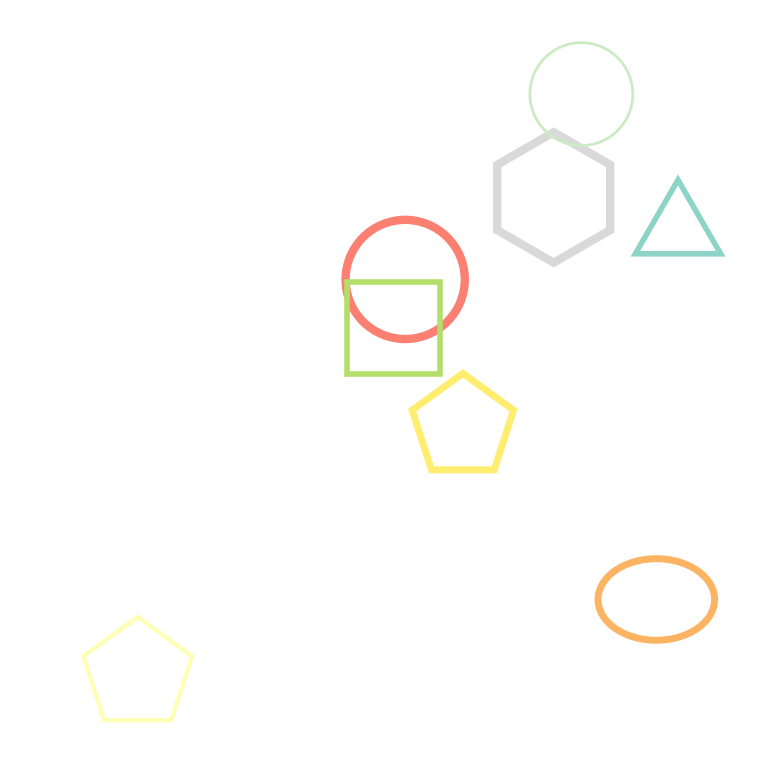[{"shape": "triangle", "thickness": 2, "radius": 0.32, "center": [0.881, 0.702]}, {"shape": "pentagon", "thickness": 1.5, "radius": 0.37, "center": [0.179, 0.125]}, {"shape": "circle", "thickness": 3, "radius": 0.39, "center": [0.526, 0.637]}, {"shape": "oval", "thickness": 2.5, "radius": 0.38, "center": [0.852, 0.221]}, {"shape": "square", "thickness": 2, "radius": 0.3, "center": [0.511, 0.574]}, {"shape": "hexagon", "thickness": 3, "radius": 0.42, "center": [0.719, 0.744]}, {"shape": "circle", "thickness": 1, "radius": 0.33, "center": [0.755, 0.878]}, {"shape": "pentagon", "thickness": 2.5, "radius": 0.35, "center": [0.601, 0.446]}]